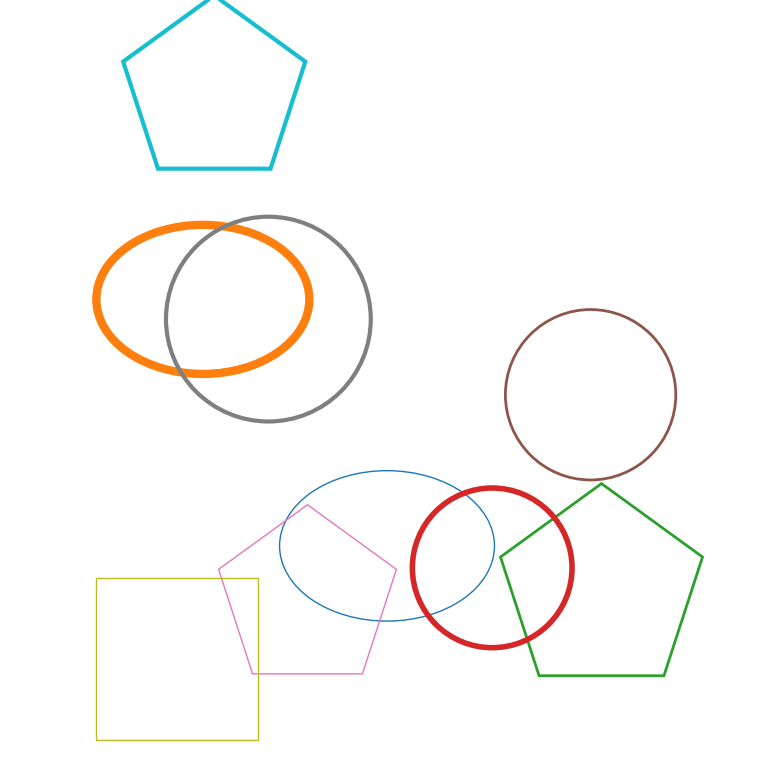[{"shape": "oval", "thickness": 0.5, "radius": 0.7, "center": [0.503, 0.291]}, {"shape": "oval", "thickness": 3, "radius": 0.69, "center": [0.263, 0.611]}, {"shape": "pentagon", "thickness": 1, "radius": 0.69, "center": [0.781, 0.234]}, {"shape": "circle", "thickness": 2, "radius": 0.52, "center": [0.639, 0.263]}, {"shape": "circle", "thickness": 1, "radius": 0.55, "center": [0.767, 0.487]}, {"shape": "pentagon", "thickness": 0.5, "radius": 0.61, "center": [0.399, 0.223]}, {"shape": "circle", "thickness": 1.5, "radius": 0.66, "center": [0.349, 0.586]}, {"shape": "square", "thickness": 0.5, "radius": 0.53, "center": [0.23, 0.144]}, {"shape": "pentagon", "thickness": 1.5, "radius": 0.62, "center": [0.278, 0.882]}]